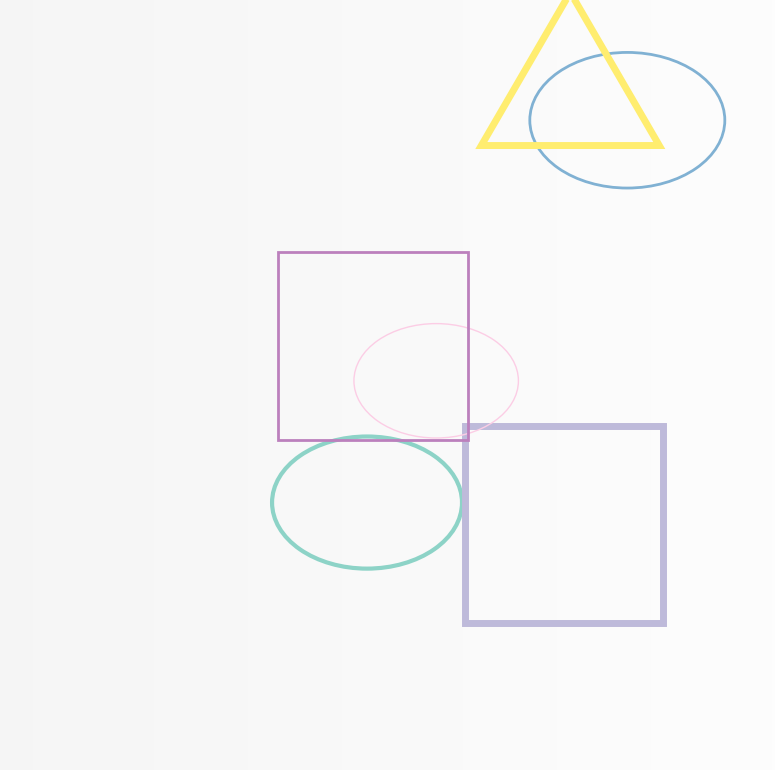[{"shape": "oval", "thickness": 1.5, "radius": 0.61, "center": [0.474, 0.347]}, {"shape": "square", "thickness": 2.5, "radius": 0.64, "center": [0.728, 0.319]}, {"shape": "oval", "thickness": 1, "radius": 0.63, "center": [0.809, 0.844]}, {"shape": "oval", "thickness": 0.5, "radius": 0.53, "center": [0.563, 0.505]}, {"shape": "square", "thickness": 1, "radius": 0.61, "center": [0.482, 0.55]}, {"shape": "triangle", "thickness": 2.5, "radius": 0.66, "center": [0.736, 0.877]}]